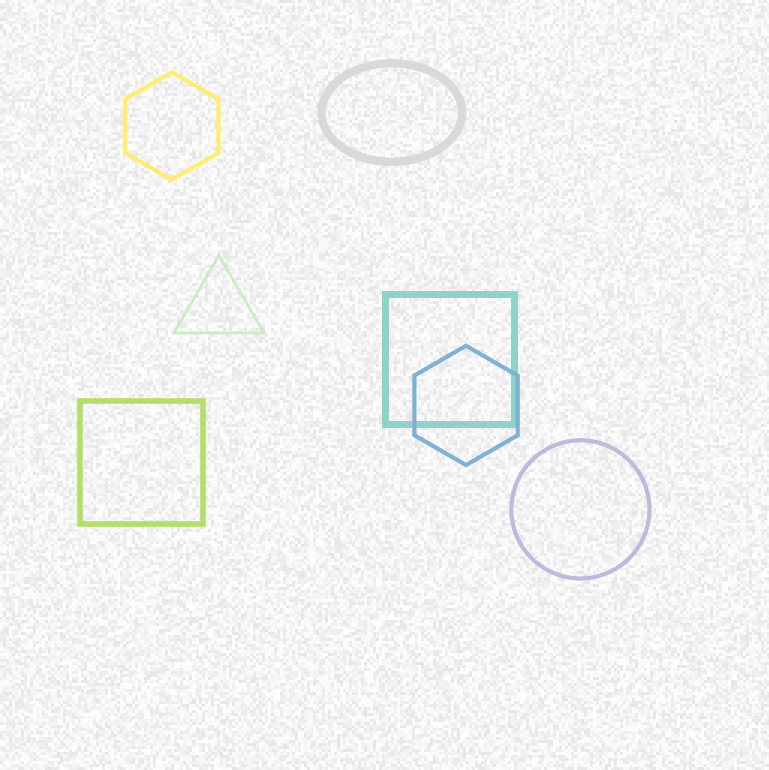[{"shape": "square", "thickness": 2.5, "radius": 0.42, "center": [0.583, 0.534]}, {"shape": "circle", "thickness": 1.5, "radius": 0.45, "center": [0.754, 0.338]}, {"shape": "hexagon", "thickness": 1.5, "radius": 0.39, "center": [0.605, 0.473]}, {"shape": "square", "thickness": 2, "radius": 0.4, "center": [0.184, 0.399]}, {"shape": "oval", "thickness": 3, "radius": 0.46, "center": [0.509, 0.854]}, {"shape": "triangle", "thickness": 1, "radius": 0.34, "center": [0.284, 0.601]}, {"shape": "hexagon", "thickness": 1.5, "radius": 0.35, "center": [0.223, 0.836]}]